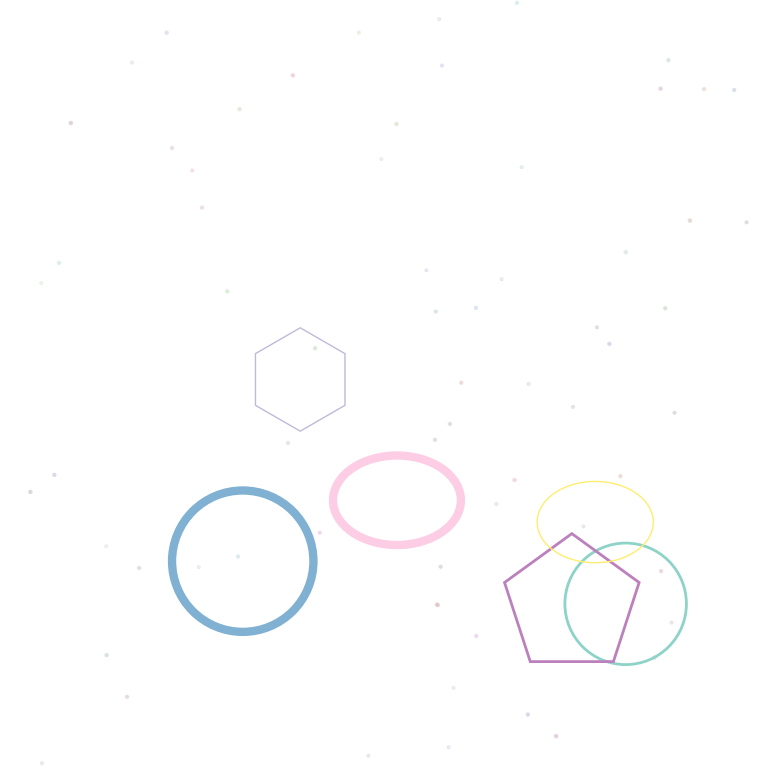[{"shape": "circle", "thickness": 1, "radius": 0.39, "center": [0.813, 0.216]}, {"shape": "hexagon", "thickness": 0.5, "radius": 0.34, "center": [0.39, 0.507]}, {"shape": "circle", "thickness": 3, "radius": 0.46, "center": [0.315, 0.271]}, {"shape": "oval", "thickness": 3, "radius": 0.42, "center": [0.516, 0.35]}, {"shape": "pentagon", "thickness": 1, "radius": 0.46, "center": [0.743, 0.215]}, {"shape": "oval", "thickness": 0.5, "radius": 0.38, "center": [0.773, 0.322]}]